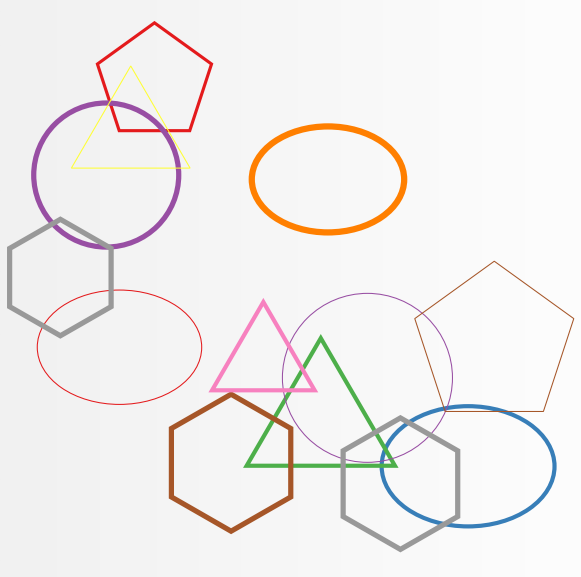[{"shape": "pentagon", "thickness": 1.5, "radius": 0.52, "center": [0.266, 0.856]}, {"shape": "oval", "thickness": 0.5, "radius": 0.71, "center": [0.206, 0.398]}, {"shape": "oval", "thickness": 2, "radius": 0.74, "center": [0.805, 0.192]}, {"shape": "triangle", "thickness": 2, "radius": 0.74, "center": [0.552, 0.266]}, {"shape": "circle", "thickness": 2.5, "radius": 0.62, "center": [0.183, 0.696]}, {"shape": "circle", "thickness": 0.5, "radius": 0.73, "center": [0.632, 0.345]}, {"shape": "oval", "thickness": 3, "radius": 0.66, "center": [0.564, 0.688]}, {"shape": "triangle", "thickness": 0.5, "radius": 0.59, "center": [0.225, 0.767]}, {"shape": "pentagon", "thickness": 0.5, "radius": 0.72, "center": [0.85, 0.403]}, {"shape": "hexagon", "thickness": 2.5, "radius": 0.59, "center": [0.398, 0.198]}, {"shape": "triangle", "thickness": 2, "radius": 0.51, "center": [0.453, 0.374]}, {"shape": "hexagon", "thickness": 2.5, "radius": 0.5, "center": [0.104, 0.519]}, {"shape": "hexagon", "thickness": 2.5, "radius": 0.57, "center": [0.689, 0.162]}]